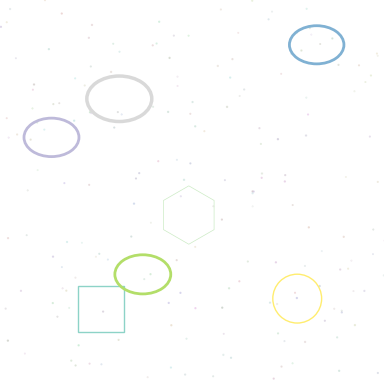[{"shape": "square", "thickness": 1, "radius": 0.3, "center": [0.262, 0.197]}, {"shape": "oval", "thickness": 2, "radius": 0.36, "center": [0.134, 0.643]}, {"shape": "oval", "thickness": 2, "radius": 0.35, "center": [0.823, 0.884]}, {"shape": "oval", "thickness": 2, "radius": 0.36, "center": [0.371, 0.287]}, {"shape": "oval", "thickness": 2.5, "radius": 0.42, "center": [0.31, 0.743]}, {"shape": "hexagon", "thickness": 0.5, "radius": 0.38, "center": [0.49, 0.441]}, {"shape": "circle", "thickness": 1, "radius": 0.32, "center": [0.772, 0.224]}]